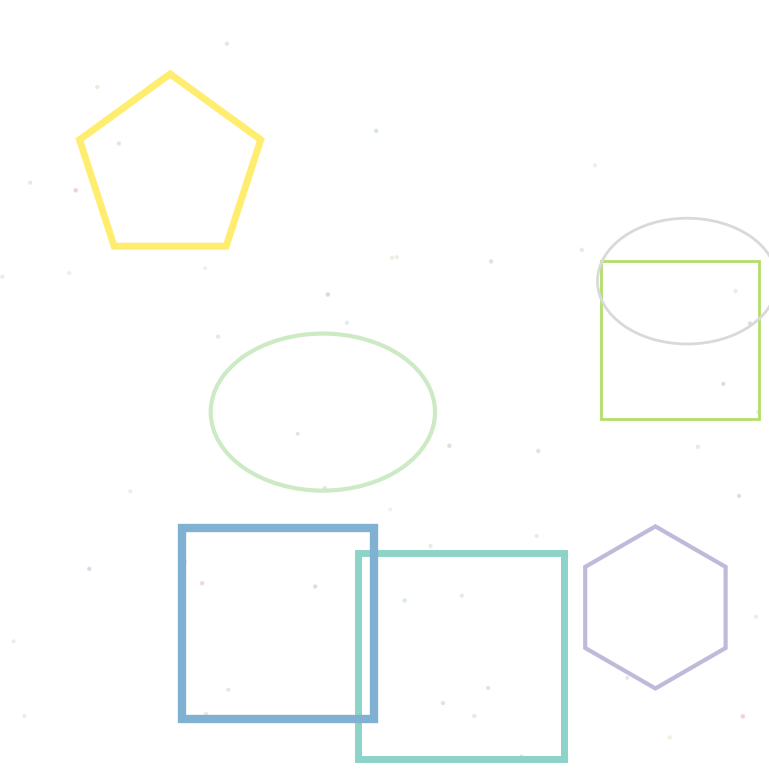[{"shape": "square", "thickness": 2.5, "radius": 0.67, "center": [0.599, 0.148]}, {"shape": "hexagon", "thickness": 1.5, "radius": 0.53, "center": [0.851, 0.211]}, {"shape": "square", "thickness": 3, "radius": 0.62, "center": [0.361, 0.19]}, {"shape": "square", "thickness": 1, "radius": 0.51, "center": [0.883, 0.558]}, {"shape": "oval", "thickness": 1, "radius": 0.58, "center": [0.893, 0.635]}, {"shape": "oval", "thickness": 1.5, "radius": 0.73, "center": [0.419, 0.465]}, {"shape": "pentagon", "thickness": 2.5, "radius": 0.62, "center": [0.221, 0.78]}]